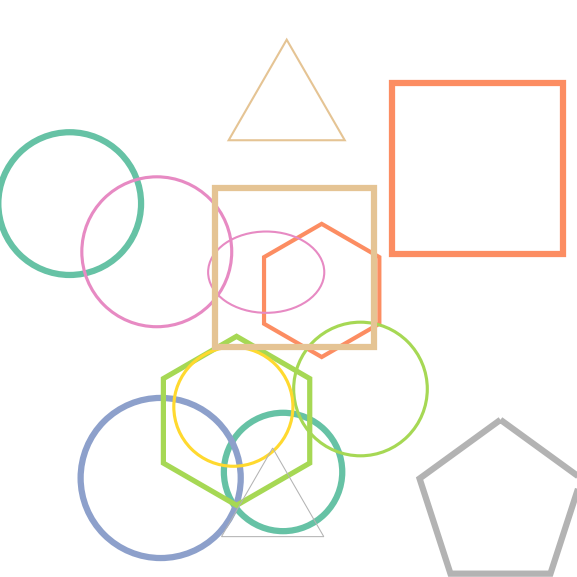[{"shape": "circle", "thickness": 3, "radius": 0.62, "center": [0.121, 0.647]}, {"shape": "circle", "thickness": 3, "radius": 0.51, "center": [0.49, 0.182]}, {"shape": "hexagon", "thickness": 2, "radius": 0.58, "center": [0.557, 0.496]}, {"shape": "square", "thickness": 3, "radius": 0.74, "center": [0.826, 0.707]}, {"shape": "circle", "thickness": 3, "radius": 0.69, "center": [0.278, 0.171]}, {"shape": "circle", "thickness": 1.5, "radius": 0.65, "center": [0.271, 0.563]}, {"shape": "oval", "thickness": 1, "radius": 0.5, "center": [0.461, 0.528]}, {"shape": "circle", "thickness": 1.5, "radius": 0.58, "center": [0.624, 0.326]}, {"shape": "hexagon", "thickness": 2.5, "radius": 0.73, "center": [0.41, 0.27]}, {"shape": "circle", "thickness": 1.5, "radius": 0.52, "center": [0.404, 0.295]}, {"shape": "triangle", "thickness": 1, "radius": 0.58, "center": [0.496, 0.814]}, {"shape": "square", "thickness": 3, "radius": 0.69, "center": [0.51, 0.536]}, {"shape": "triangle", "thickness": 0.5, "radius": 0.51, "center": [0.472, 0.121]}, {"shape": "pentagon", "thickness": 3, "radius": 0.74, "center": [0.867, 0.125]}]